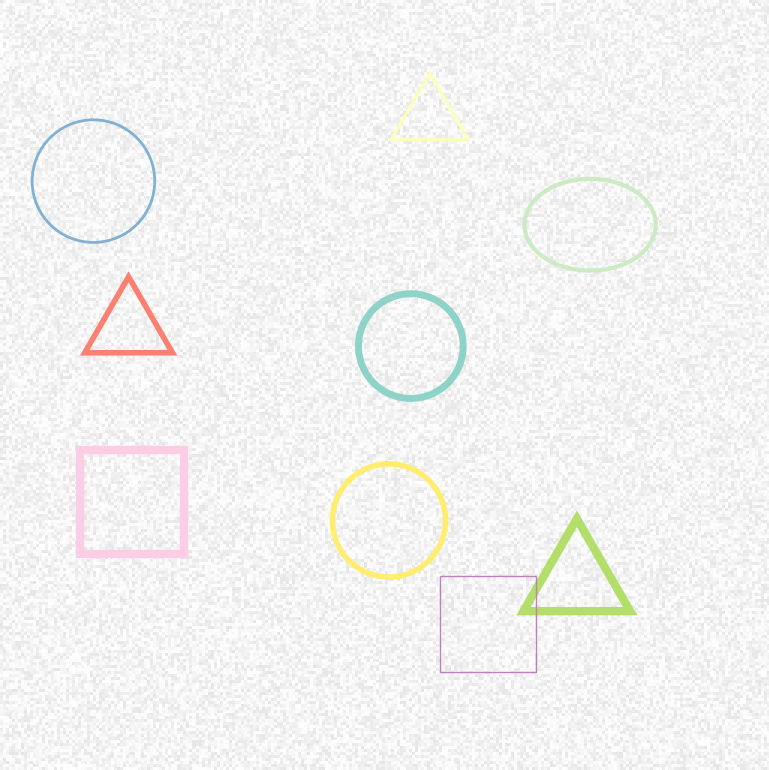[{"shape": "circle", "thickness": 2.5, "radius": 0.34, "center": [0.534, 0.551]}, {"shape": "triangle", "thickness": 1, "radius": 0.29, "center": [0.558, 0.848]}, {"shape": "triangle", "thickness": 2, "radius": 0.33, "center": [0.167, 0.575]}, {"shape": "circle", "thickness": 1, "radius": 0.4, "center": [0.121, 0.765]}, {"shape": "triangle", "thickness": 3, "radius": 0.4, "center": [0.749, 0.246]}, {"shape": "square", "thickness": 3, "radius": 0.34, "center": [0.172, 0.349]}, {"shape": "square", "thickness": 0.5, "radius": 0.31, "center": [0.634, 0.19]}, {"shape": "oval", "thickness": 1.5, "radius": 0.43, "center": [0.766, 0.708]}, {"shape": "circle", "thickness": 2, "radius": 0.37, "center": [0.505, 0.324]}]